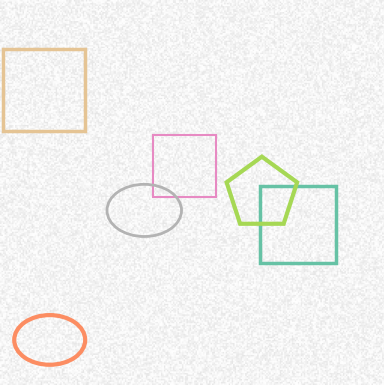[{"shape": "square", "thickness": 2.5, "radius": 0.49, "center": [0.773, 0.417]}, {"shape": "oval", "thickness": 3, "radius": 0.46, "center": [0.129, 0.117]}, {"shape": "square", "thickness": 1.5, "radius": 0.4, "center": [0.479, 0.57]}, {"shape": "pentagon", "thickness": 3, "radius": 0.48, "center": [0.68, 0.497]}, {"shape": "square", "thickness": 2.5, "radius": 0.54, "center": [0.114, 0.766]}, {"shape": "oval", "thickness": 2, "radius": 0.48, "center": [0.375, 0.453]}]